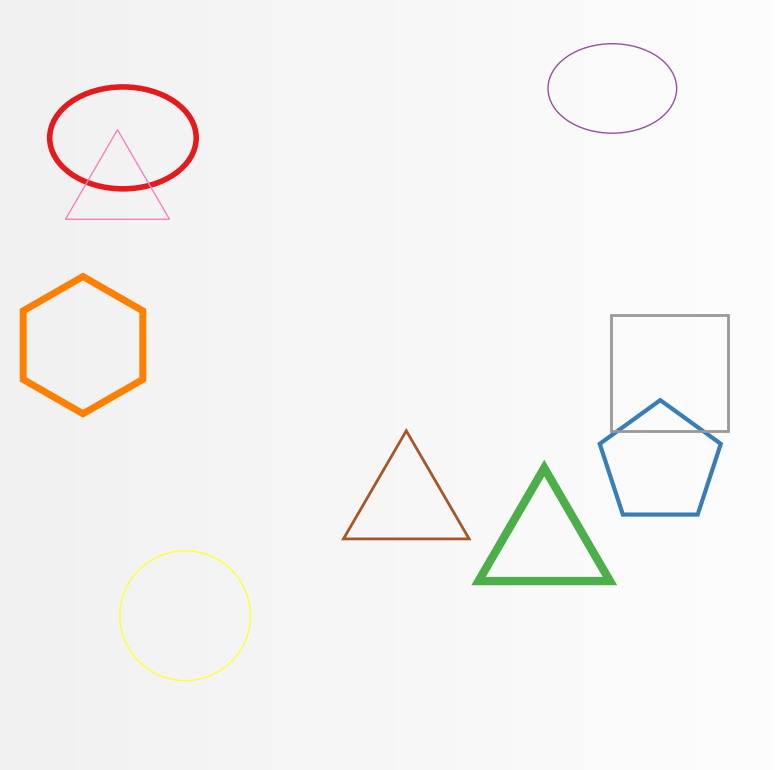[{"shape": "oval", "thickness": 2, "radius": 0.47, "center": [0.159, 0.821]}, {"shape": "pentagon", "thickness": 1.5, "radius": 0.41, "center": [0.852, 0.398]}, {"shape": "triangle", "thickness": 3, "radius": 0.49, "center": [0.702, 0.294]}, {"shape": "oval", "thickness": 0.5, "radius": 0.42, "center": [0.79, 0.885]}, {"shape": "hexagon", "thickness": 2.5, "radius": 0.45, "center": [0.107, 0.552]}, {"shape": "circle", "thickness": 0.5, "radius": 0.42, "center": [0.239, 0.2]}, {"shape": "triangle", "thickness": 1, "radius": 0.47, "center": [0.524, 0.347]}, {"shape": "triangle", "thickness": 0.5, "radius": 0.39, "center": [0.152, 0.754]}, {"shape": "square", "thickness": 1, "radius": 0.38, "center": [0.864, 0.516]}]